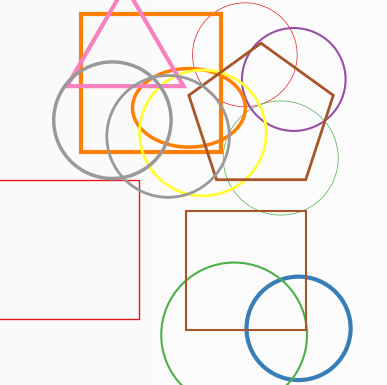[{"shape": "square", "thickness": 1, "radius": 0.91, "center": [0.178, 0.352]}, {"shape": "circle", "thickness": 0.5, "radius": 0.67, "center": [0.632, 0.858]}, {"shape": "circle", "thickness": 3, "radius": 0.67, "center": [0.771, 0.147]}, {"shape": "circle", "thickness": 0.5, "radius": 0.74, "center": [0.725, 0.59]}, {"shape": "circle", "thickness": 1.5, "radius": 0.94, "center": [0.604, 0.13]}, {"shape": "circle", "thickness": 1.5, "radius": 0.67, "center": [0.758, 0.794]}, {"shape": "square", "thickness": 3, "radius": 0.9, "center": [0.39, 0.784]}, {"shape": "oval", "thickness": 2.5, "radius": 0.73, "center": [0.488, 0.72]}, {"shape": "circle", "thickness": 2, "radius": 0.82, "center": [0.524, 0.655]}, {"shape": "square", "thickness": 1.5, "radius": 0.78, "center": [0.634, 0.297]}, {"shape": "pentagon", "thickness": 2, "radius": 0.98, "center": [0.674, 0.692]}, {"shape": "triangle", "thickness": 3, "radius": 0.87, "center": [0.323, 0.863]}, {"shape": "circle", "thickness": 2, "radius": 0.79, "center": [0.434, 0.646]}, {"shape": "circle", "thickness": 2.5, "radius": 0.76, "center": [0.29, 0.688]}]